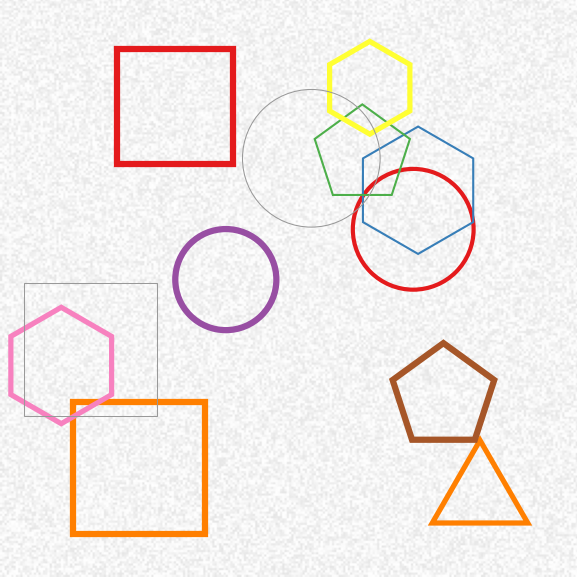[{"shape": "square", "thickness": 3, "radius": 0.5, "center": [0.303, 0.815]}, {"shape": "circle", "thickness": 2, "radius": 0.52, "center": [0.716, 0.602]}, {"shape": "hexagon", "thickness": 1, "radius": 0.55, "center": [0.724, 0.67]}, {"shape": "pentagon", "thickness": 1, "radius": 0.43, "center": [0.627, 0.732]}, {"shape": "circle", "thickness": 3, "radius": 0.44, "center": [0.391, 0.515]}, {"shape": "square", "thickness": 3, "radius": 0.57, "center": [0.241, 0.188]}, {"shape": "triangle", "thickness": 2.5, "radius": 0.48, "center": [0.831, 0.141]}, {"shape": "hexagon", "thickness": 2.5, "radius": 0.4, "center": [0.64, 0.847]}, {"shape": "pentagon", "thickness": 3, "radius": 0.46, "center": [0.768, 0.313]}, {"shape": "hexagon", "thickness": 2.5, "radius": 0.5, "center": [0.106, 0.366]}, {"shape": "square", "thickness": 0.5, "radius": 0.58, "center": [0.157, 0.394]}, {"shape": "circle", "thickness": 0.5, "radius": 0.6, "center": [0.539, 0.725]}]